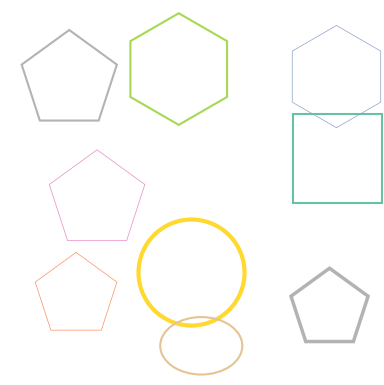[{"shape": "square", "thickness": 1.5, "radius": 0.58, "center": [0.877, 0.589]}, {"shape": "pentagon", "thickness": 0.5, "radius": 0.56, "center": [0.198, 0.233]}, {"shape": "hexagon", "thickness": 0.5, "radius": 0.66, "center": [0.874, 0.801]}, {"shape": "pentagon", "thickness": 0.5, "radius": 0.65, "center": [0.252, 0.481]}, {"shape": "hexagon", "thickness": 1.5, "radius": 0.72, "center": [0.464, 0.821]}, {"shape": "circle", "thickness": 3, "radius": 0.69, "center": [0.497, 0.292]}, {"shape": "oval", "thickness": 1.5, "radius": 0.53, "center": [0.523, 0.102]}, {"shape": "pentagon", "thickness": 2.5, "radius": 0.53, "center": [0.856, 0.198]}, {"shape": "pentagon", "thickness": 1.5, "radius": 0.65, "center": [0.18, 0.792]}]